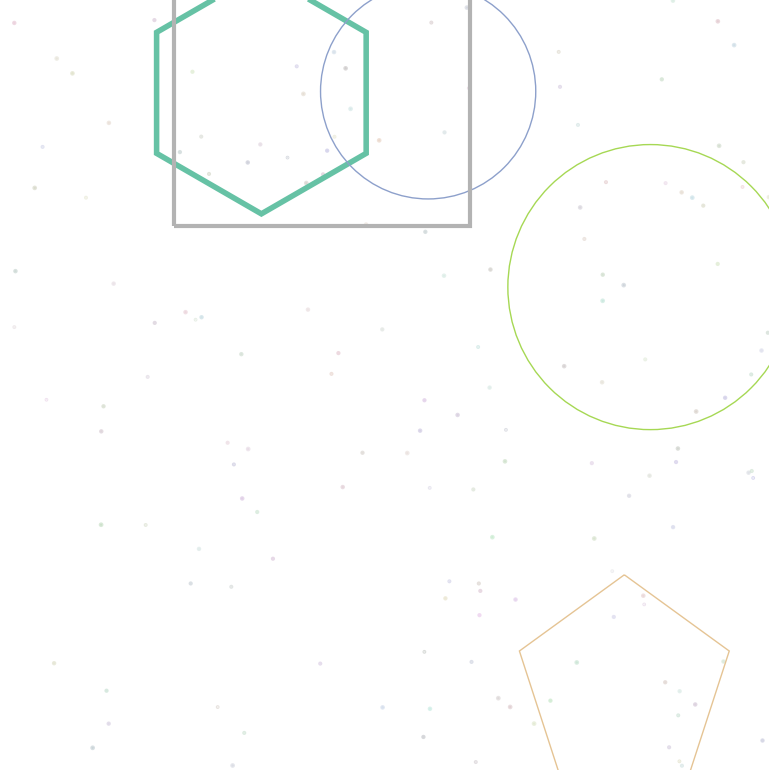[{"shape": "hexagon", "thickness": 2, "radius": 0.79, "center": [0.339, 0.879]}, {"shape": "circle", "thickness": 0.5, "radius": 0.7, "center": [0.556, 0.881]}, {"shape": "circle", "thickness": 0.5, "radius": 0.93, "center": [0.845, 0.627]}, {"shape": "pentagon", "thickness": 0.5, "radius": 0.72, "center": [0.811, 0.11]}, {"shape": "square", "thickness": 1.5, "radius": 0.96, "center": [0.418, 0.899]}]